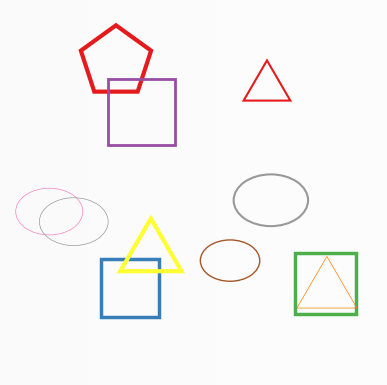[{"shape": "triangle", "thickness": 1.5, "radius": 0.35, "center": [0.689, 0.774]}, {"shape": "pentagon", "thickness": 3, "radius": 0.48, "center": [0.299, 0.839]}, {"shape": "square", "thickness": 2.5, "radius": 0.38, "center": [0.335, 0.253]}, {"shape": "square", "thickness": 2.5, "radius": 0.39, "center": [0.841, 0.264]}, {"shape": "square", "thickness": 2, "radius": 0.43, "center": [0.366, 0.71]}, {"shape": "triangle", "thickness": 0.5, "radius": 0.45, "center": [0.844, 0.245]}, {"shape": "triangle", "thickness": 3, "radius": 0.46, "center": [0.389, 0.341]}, {"shape": "oval", "thickness": 1, "radius": 0.38, "center": [0.594, 0.323]}, {"shape": "oval", "thickness": 0.5, "radius": 0.43, "center": [0.127, 0.45]}, {"shape": "oval", "thickness": 1.5, "radius": 0.48, "center": [0.699, 0.48]}, {"shape": "oval", "thickness": 0.5, "radius": 0.44, "center": [0.19, 0.424]}]